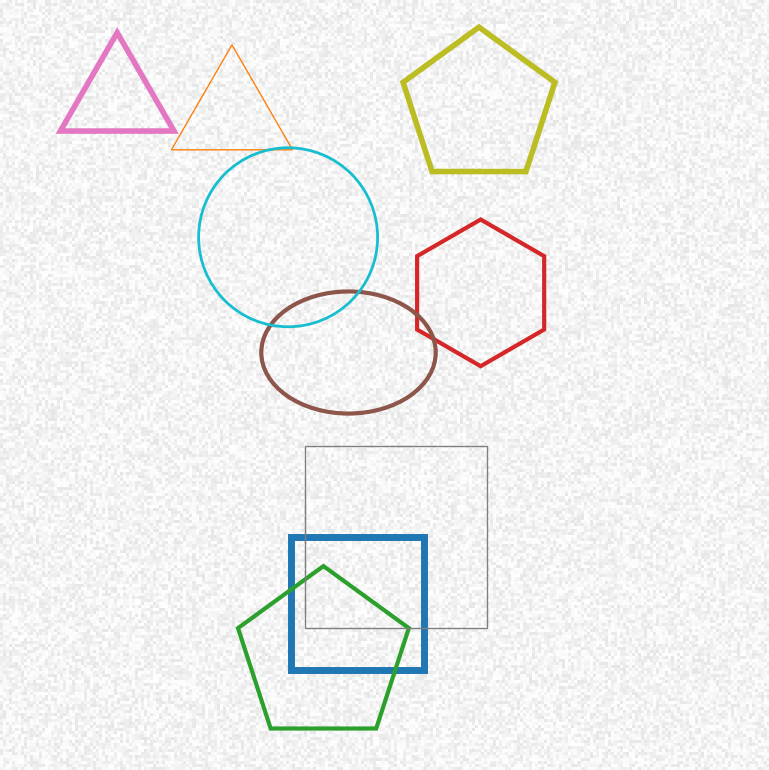[{"shape": "square", "thickness": 2.5, "radius": 0.43, "center": [0.464, 0.217]}, {"shape": "triangle", "thickness": 0.5, "radius": 0.45, "center": [0.301, 0.851]}, {"shape": "pentagon", "thickness": 1.5, "radius": 0.58, "center": [0.42, 0.148]}, {"shape": "hexagon", "thickness": 1.5, "radius": 0.48, "center": [0.624, 0.62]}, {"shape": "oval", "thickness": 1.5, "radius": 0.57, "center": [0.453, 0.542]}, {"shape": "triangle", "thickness": 2, "radius": 0.43, "center": [0.152, 0.872]}, {"shape": "square", "thickness": 0.5, "radius": 0.59, "center": [0.514, 0.302]}, {"shape": "pentagon", "thickness": 2, "radius": 0.52, "center": [0.622, 0.861]}, {"shape": "circle", "thickness": 1, "radius": 0.58, "center": [0.374, 0.692]}]